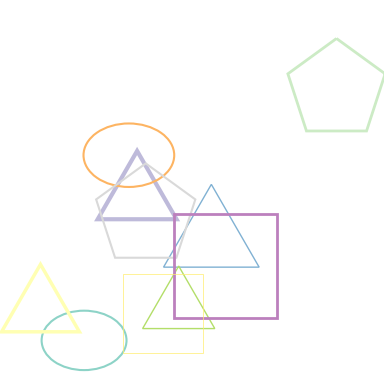[{"shape": "oval", "thickness": 1.5, "radius": 0.55, "center": [0.218, 0.116]}, {"shape": "triangle", "thickness": 2.5, "radius": 0.58, "center": [0.105, 0.197]}, {"shape": "triangle", "thickness": 3, "radius": 0.59, "center": [0.356, 0.49]}, {"shape": "triangle", "thickness": 1, "radius": 0.72, "center": [0.549, 0.378]}, {"shape": "oval", "thickness": 1.5, "radius": 0.59, "center": [0.335, 0.597]}, {"shape": "triangle", "thickness": 1, "radius": 0.54, "center": [0.464, 0.201]}, {"shape": "pentagon", "thickness": 1.5, "radius": 0.68, "center": [0.379, 0.44]}, {"shape": "square", "thickness": 2, "radius": 0.67, "center": [0.586, 0.309]}, {"shape": "pentagon", "thickness": 2, "radius": 0.66, "center": [0.874, 0.767]}, {"shape": "square", "thickness": 0.5, "radius": 0.51, "center": [0.423, 0.186]}]